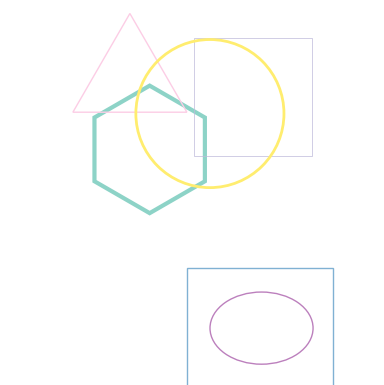[{"shape": "hexagon", "thickness": 3, "radius": 0.83, "center": [0.389, 0.612]}, {"shape": "square", "thickness": 0.5, "radius": 0.77, "center": [0.657, 0.748]}, {"shape": "square", "thickness": 1, "radius": 0.95, "center": [0.675, 0.113]}, {"shape": "triangle", "thickness": 1, "radius": 0.85, "center": [0.337, 0.794]}, {"shape": "oval", "thickness": 1, "radius": 0.67, "center": [0.679, 0.148]}, {"shape": "circle", "thickness": 2, "radius": 0.96, "center": [0.545, 0.705]}]